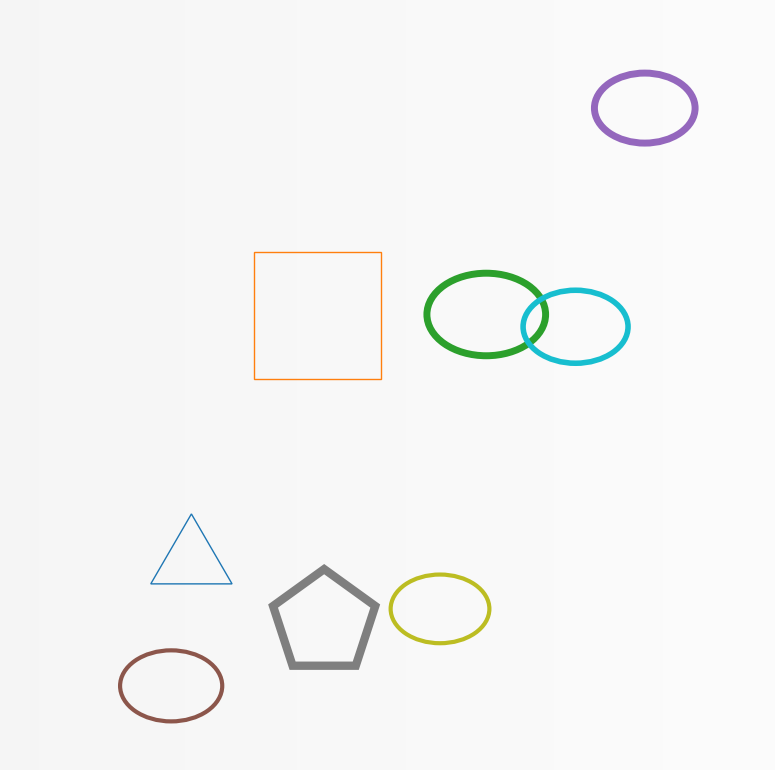[{"shape": "triangle", "thickness": 0.5, "radius": 0.3, "center": [0.247, 0.272]}, {"shape": "square", "thickness": 0.5, "radius": 0.41, "center": [0.409, 0.59]}, {"shape": "oval", "thickness": 2.5, "radius": 0.38, "center": [0.627, 0.592]}, {"shape": "oval", "thickness": 2.5, "radius": 0.32, "center": [0.832, 0.86]}, {"shape": "oval", "thickness": 1.5, "radius": 0.33, "center": [0.221, 0.109]}, {"shape": "pentagon", "thickness": 3, "radius": 0.35, "center": [0.418, 0.192]}, {"shape": "oval", "thickness": 1.5, "radius": 0.32, "center": [0.568, 0.209]}, {"shape": "oval", "thickness": 2, "radius": 0.34, "center": [0.743, 0.576]}]